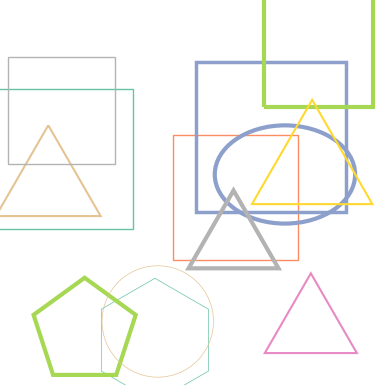[{"shape": "square", "thickness": 1, "radius": 0.91, "center": [0.163, 0.587]}, {"shape": "hexagon", "thickness": 0.5, "radius": 0.8, "center": [0.402, 0.116]}, {"shape": "square", "thickness": 1, "radius": 0.81, "center": [0.611, 0.487]}, {"shape": "square", "thickness": 2.5, "radius": 0.97, "center": [0.703, 0.643]}, {"shape": "oval", "thickness": 3, "radius": 0.91, "center": [0.74, 0.547]}, {"shape": "triangle", "thickness": 1.5, "radius": 0.69, "center": [0.807, 0.152]}, {"shape": "pentagon", "thickness": 3, "radius": 0.7, "center": [0.22, 0.139]}, {"shape": "square", "thickness": 3, "radius": 0.71, "center": [0.827, 0.865]}, {"shape": "triangle", "thickness": 1.5, "radius": 0.9, "center": [0.811, 0.56]}, {"shape": "triangle", "thickness": 1.5, "radius": 0.79, "center": [0.125, 0.517]}, {"shape": "circle", "thickness": 0.5, "radius": 0.72, "center": [0.41, 0.165]}, {"shape": "triangle", "thickness": 3, "radius": 0.67, "center": [0.607, 0.37]}, {"shape": "square", "thickness": 1, "radius": 0.69, "center": [0.16, 0.713]}]